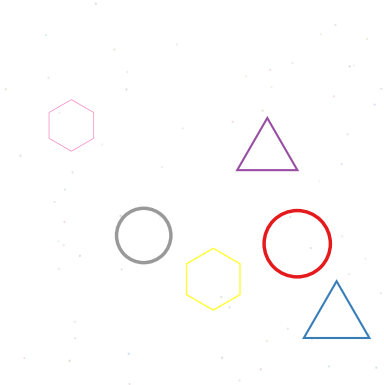[{"shape": "circle", "thickness": 2.5, "radius": 0.43, "center": [0.772, 0.367]}, {"shape": "triangle", "thickness": 1.5, "radius": 0.49, "center": [0.874, 0.171]}, {"shape": "triangle", "thickness": 1.5, "radius": 0.45, "center": [0.694, 0.603]}, {"shape": "hexagon", "thickness": 1, "radius": 0.4, "center": [0.554, 0.275]}, {"shape": "hexagon", "thickness": 0.5, "radius": 0.34, "center": [0.185, 0.674]}, {"shape": "circle", "thickness": 2.5, "radius": 0.35, "center": [0.373, 0.388]}]